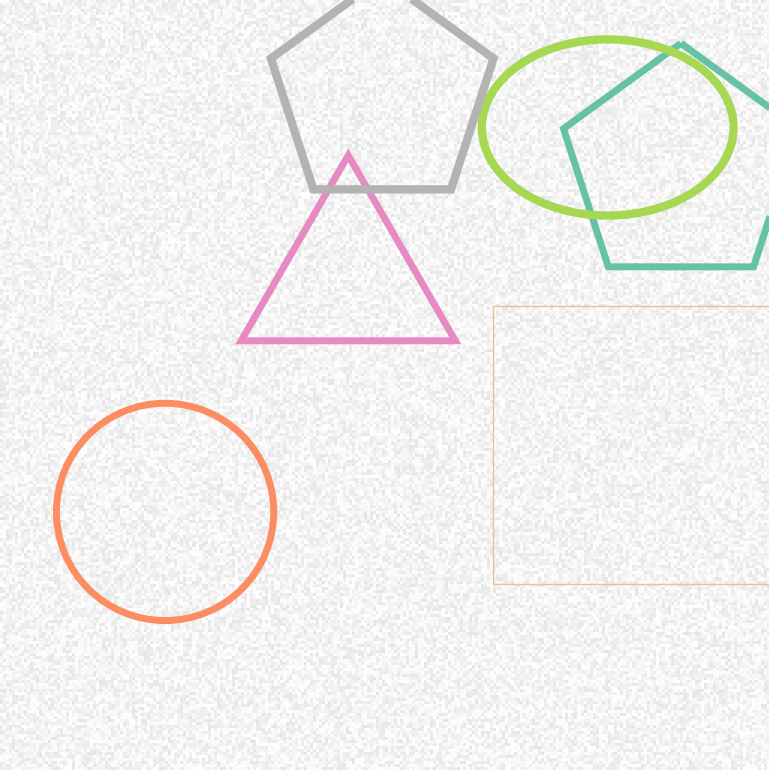[{"shape": "pentagon", "thickness": 2.5, "radius": 0.8, "center": [0.884, 0.783]}, {"shape": "circle", "thickness": 2.5, "radius": 0.71, "center": [0.214, 0.335]}, {"shape": "triangle", "thickness": 2.5, "radius": 0.8, "center": [0.452, 0.638]}, {"shape": "oval", "thickness": 3, "radius": 0.82, "center": [0.789, 0.834]}, {"shape": "square", "thickness": 0.5, "radius": 0.9, "center": [0.82, 0.422]}, {"shape": "pentagon", "thickness": 3, "radius": 0.76, "center": [0.496, 0.877]}]